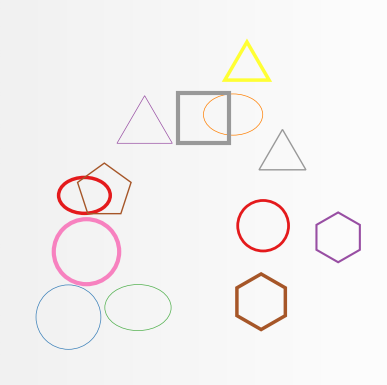[{"shape": "circle", "thickness": 2, "radius": 0.33, "center": [0.679, 0.414]}, {"shape": "oval", "thickness": 2.5, "radius": 0.33, "center": [0.218, 0.492]}, {"shape": "circle", "thickness": 0.5, "radius": 0.42, "center": [0.177, 0.176]}, {"shape": "oval", "thickness": 0.5, "radius": 0.43, "center": [0.356, 0.201]}, {"shape": "triangle", "thickness": 0.5, "radius": 0.41, "center": [0.373, 0.669]}, {"shape": "hexagon", "thickness": 1.5, "radius": 0.32, "center": [0.873, 0.384]}, {"shape": "oval", "thickness": 0.5, "radius": 0.38, "center": [0.601, 0.702]}, {"shape": "triangle", "thickness": 2.5, "radius": 0.33, "center": [0.637, 0.825]}, {"shape": "hexagon", "thickness": 2.5, "radius": 0.36, "center": [0.674, 0.216]}, {"shape": "pentagon", "thickness": 1, "radius": 0.36, "center": [0.269, 0.504]}, {"shape": "circle", "thickness": 3, "radius": 0.42, "center": [0.223, 0.346]}, {"shape": "square", "thickness": 3, "radius": 0.33, "center": [0.525, 0.693]}, {"shape": "triangle", "thickness": 1, "radius": 0.35, "center": [0.729, 0.594]}]